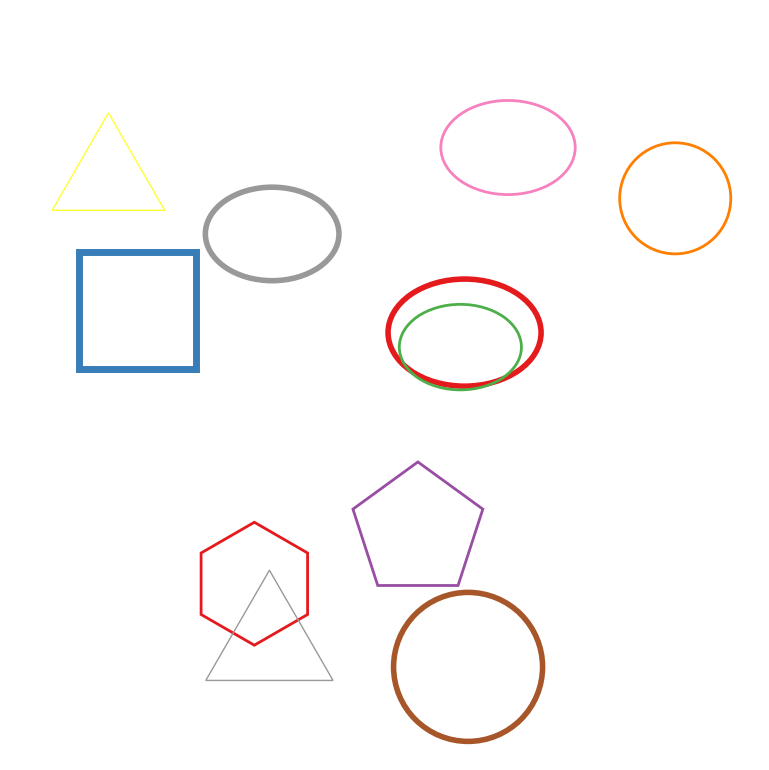[{"shape": "oval", "thickness": 2, "radius": 0.5, "center": [0.603, 0.568]}, {"shape": "hexagon", "thickness": 1, "radius": 0.4, "center": [0.33, 0.242]}, {"shape": "square", "thickness": 2.5, "radius": 0.38, "center": [0.178, 0.596]}, {"shape": "oval", "thickness": 1, "radius": 0.4, "center": [0.598, 0.549]}, {"shape": "pentagon", "thickness": 1, "radius": 0.44, "center": [0.543, 0.311]}, {"shape": "circle", "thickness": 1, "radius": 0.36, "center": [0.877, 0.742]}, {"shape": "triangle", "thickness": 0.5, "radius": 0.42, "center": [0.141, 0.769]}, {"shape": "circle", "thickness": 2, "radius": 0.48, "center": [0.608, 0.134]}, {"shape": "oval", "thickness": 1, "radius": 0.44, "center": [0.66, 0.808]}, {"shape": "triangle", "thickness": 0.5, "radius": 0.48, "center": [0.35, 0.164]}, {"shape": "oval", "thickness": 2, "radius": 0.43, "center": [0.353, 0.696]}]